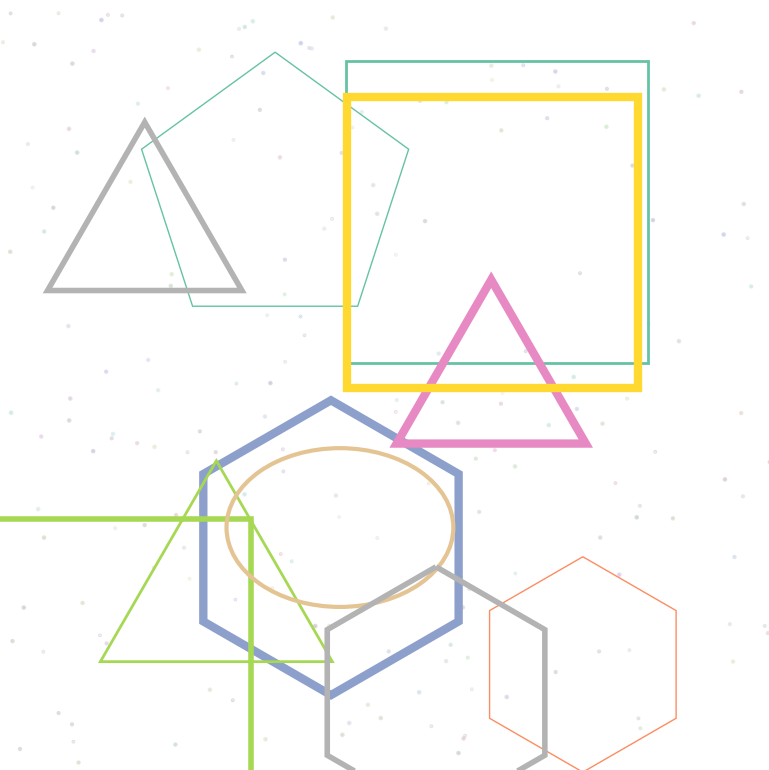[{"shape": "square", "thickness": 1, "radius": 0.98, "center": [0.646, 0.725]}, {"shape": "pentagon", "thickness": 0.5, "radius": 0.91, "center": [0.357, 0.75]}, {"shape": "hexagon", "thickness": 0.5, "radius": 0.7, "center": [0.757, 0.137]}, {"shape": "hexagon", "thickness": 3, "radius": 0.96, "center": [0.43, 0.289]}, {"shape": "triangle", "thickness": 3, "radius": 0.71, "center": [0.638, 0.495]}, {"shape": "square", "thickness": 2, "radius": 0.84, "center": [0.158, 0.159]}, {"shape": "triangle", "thickness": 1, "radius": 0.87, "center": [0.281, 0.228]}, {"shape": "square", "thickness": 3, "radius": 0.94, "center": [0.639, 0.685]}, {"shape": "oval", "thickness": 1.5, "radius": 0.74, "center": [0.441, 0.315]}, {"shape": "triangle", "thickness": 2, "radius": 0.73, "center": [0.188, 0.696]}, {"shape": "hexagon", "thickness": 2, "radius": 0.82, "center": [0.566, 0.101]}]